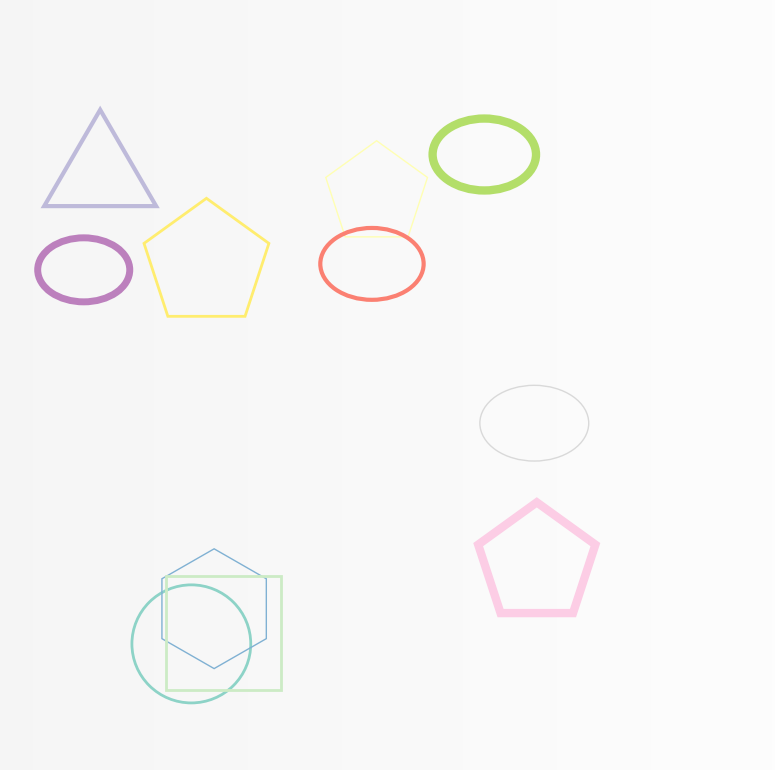[{"shape": "circle", "thickness": 1, "radius": 0.38, "center": [0.247, 0.164]}, {"shape": "pentagon", "thickness": 0.5, "radius": 0.35, "center": [0.486, 0.748]}, {"shape": "triangle", "thickness": 1.5, "radius": 0.42, "center": [0.129, 0.774]}, {"shape": "oval", "thickness": 1.5, "radius": 0.33, "center": [0.48, 0.657]}, {"shape": "hexagon", "thickness": 0.5, "radius": 0.39, "center": [0.276, 0.209]}, {"shape": "oval", "thickness": 3, "radius": 0.33, "center": [0.625, 0.799]}, {"shape": "pentagon", "thickness": 3, "radius": 0.4, "center": [0.693, 0.268]}, {"shape": "oval", "thickness": 0.5, "radius": 0.35, "center": [0.689, 0.45]}, {"shape": "oval", "thickness": 2.5, "radius": 0.3, "center": [0.108, 0.65]}, {"shape": "square", "thickness": 1, "radius": 0.37, "center": [0.288, 0.178]}, {"shape": "pentagon", "thickness": 1, "radius": 0.42, "center": [0.266, 0.658]}]